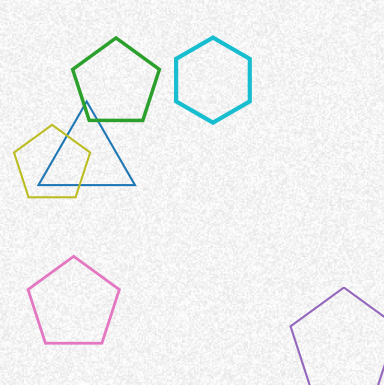[{"shape": "triangle", "thickness": 1.5, "radius": 0.72, "center": [0.225, 0.592]}, {"shape": "pentagon", "thickness": 2.5, "radius": 0.59, "center": [0.301, 0.783]}, {"shape": "pentagon", "thickness": 1.5, "radius": 0.73, "center": [0.893, 0.107]}, {"shape": "pentagon", "thickness": 2, "radius": 0.62, "center": [0.191, 0.209]}, {"shape": "pentagon", "thickness": 1.5, "radius": 0.52, "center": [0.135, 0.572]}, {"shape": "hexagon", "thickness": 3, "radius": 0.55, "center": [0.553, 0.792]}]